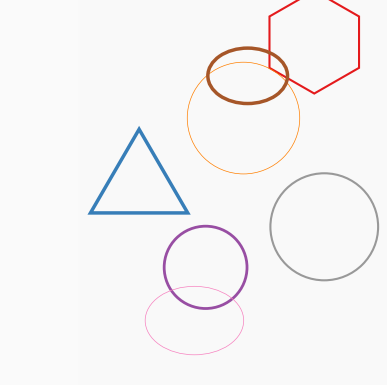[{"shape": "hexagon", "thickness": 1.5, "radius": 0.67, "center": [0.811, 0.89]}, {"shape": "triangle", "thickness": 2.5, "radius": 0.72, "center": [0.359, 0.519]}, {"shape": "circle", "thickness": 2, "radius": 0.53, "center": [0.531, 0.306]}, {"shape": "circle", "thickness": 0.5, "radius": 0.73, "center": [0.628, 0.693]}, {"shape": "oval", "thickness": 2.5, "radius": 0.51, "center": [0.639, 0.803]}, {"shape": "oval", "thickness": 0.5, "radius": 0.64, "center": [0.502, 0.167]}, {"shape": "circle", "thickness": 1.5, "radius": 0.69, "center": [0.837, 0.411]}]